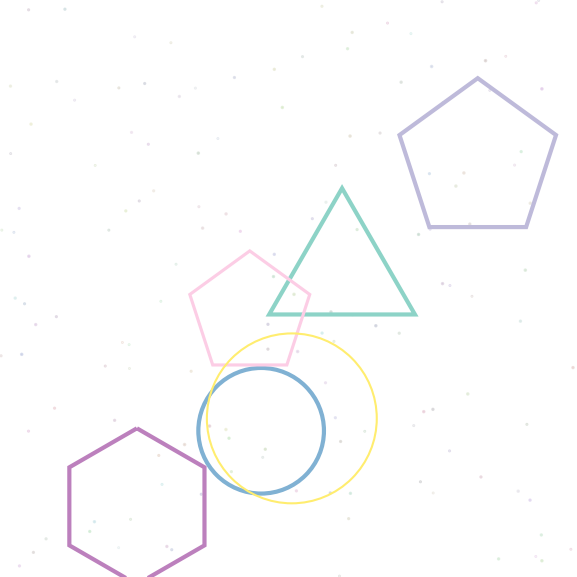[{"shape": "triangle", "thickness": 2, "radius": 0.73, "center": [0.592, 0.527]}, {"shape": "pentagon", "thickness": 2, "radius": 0.71, "center": [0.827, 0.721]}, {"shape": "circle", "thickness": 2, "radius": 0.54, "center": [0.452, 0.253]}, {"shape": "pentagon", "thickness": 1.5, "radius": 0.55, "center": [0.433, 0.455]}, {"shape": "hexagon", "thickness": 2, "radius": 0.68, "center": [0.237, 0.122]}, {"shape": "circle", "thickness": 1, "radius": 0.74, "center": [0.505, 0.275]}]